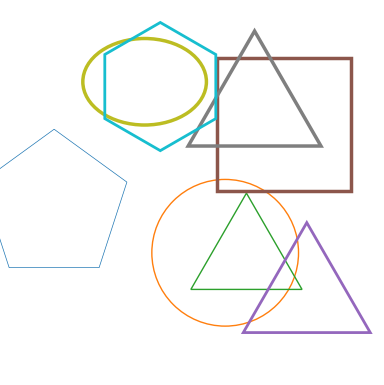[{"shape": "pentagon", "thickness": 0.5, "radius": 0.99, "center": [0.141, 0.466]}, {"shape": "circle", "thickness": 1, "radius": 0.95, "center": [0.585, 0.343]}, {"shape": "triangle", "thickness": 1, "radius": 0.83, "center": [0.64, 0.332]}, {"shape": "triangle", "thickness": 2, "radius": 0.95, "center": [0.797, 0.231]}, {"shape": "square", "thickness": 2.5, "radius": 0.86, "center": [0.738, 0.676]}, {"shape": "triangle", "thickness": 2.5, "radius": 1.0, "center": [0.661, 0.72]}, {"shape": "oval", "thickness": 2.5, "radius": 0.8, "center": [0.376, 0.788]}, {"shape": "hexagon", "thickness": 2, "radius": 0.83, "center": [0.416, 0.775]}]